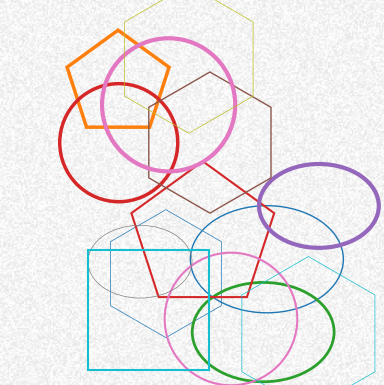[{"shape": "hexagon", "thickness": 0.5, "radius": 0.83, "center": [0.431, 0.289]}, {"shape": "oval", "thickness": 1, "radius": 0.99, "center": [0.693, 0.327]}, {"shape": "pentagon", "thickness": 2.5, "radius": 0.7, "center": [0.307, 0.782]}, {"shape": "oval", "thickness": 2, "radius": 0.92, "center": [0.684, 0.137]}, {"shape": "circle", "thickness": 2.5, "radius": 0.77, "center": [0.308, 0.629]}, {"shape": "pentagon", "thickness": 1.5, "radius": 0.98, "center": [0.527, 0.386]}, {"shape": "oval", "thickness": 3, "radius": 0.78, "center": [0.828, 0.465]}, {"shape": "hexagon", "thickness": 1, "radius": 0.92, "center": [0.545, 0.63]}, {"shape": "circle", "thickness": 3, "radius": 0.86, "center": [0.438, 0.728]}, {"shape": "circle", "thickness": 1.5, "radius": 0.86, "center": [0.6, 0.171]}, {"shape": "oval", "thickness": 0.5, "radius": 0.68, "center": [0.364, 0.32]}, {"shape": "hexagon", "thickness": 0.5, "radius": 0.96, "center": [0.49, 0.847]}, {"shape": "square", "thickness": 1.5, "radius": 0.78, "center": [0.385, 0.195]}, {"shape": "hexagon", "thickness": 0.5, "radius": 1.0, "center": [0.801, 0.134]}]